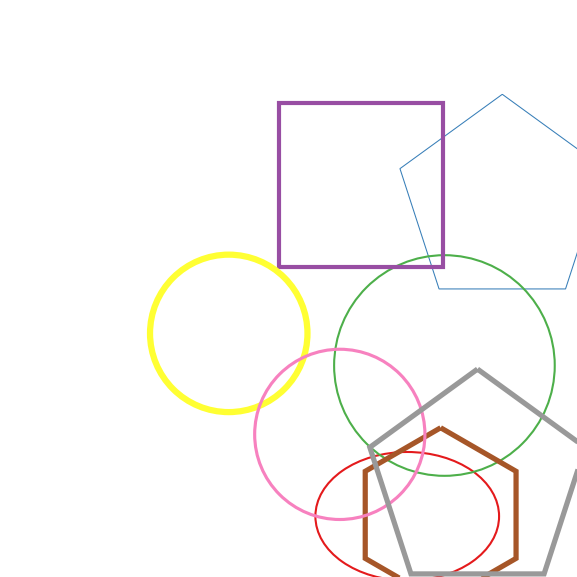[{"shape": "oval", "thickness": 1, "radius": 0.8, "center": [0.705, 0.105]}, {"shape": "pentagon", "thickness": 0.5, "radius": 0.93, "center": [0.87, 0.65]}, {"shape": "circle", "thickness": 1, "radius": 0.96, "center": [0.77, 0.366]}, {"shape": "square", "thickness": 2, "radius": 0.71, "center": [0.626, 0.679]}, {"shape": "circle", "thickness": 3, "radius": 0.68, "center": [0.396, 0.422]}, {"shape": "hexagon", "thickness": 2.5, "radius": 0.75, "center": [0.763, 0.108]}, {"shape": "circle", "thickness": 1.5, "radius": 0.74, "center": [0.588, 0.247]}, {"shape": "pentagon", "thickness": 2.5, "radius": 0.98, "center": [0.827, 0.164]}]